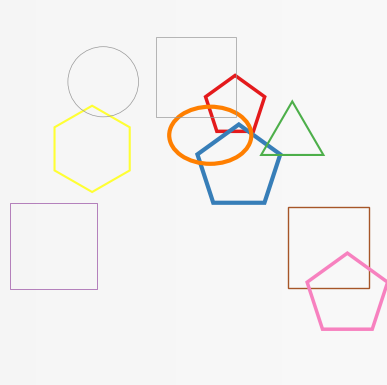[{"shape": "pentagon", "thickness": 2.5, "radius": 0.4, "center": [0.607, 0.724]}, {"shape": "pentagon", "thickness": 3, "radius": 0.56, "center": [0.616, 0.564]}, {"shape": "triangle", "thickness": 1.5, "radius": 0.46, "center": [0.754, 0.644]}, {"shape": "square", "thickness": 0.5, "radius": 0.56, "center": [0.137, 0.361]}, {"shape": "oval", "thickness": 3, "radius": 0.53, "center": [0.543, 0.649]}, {"shape": "hexagon", "thickness": 1.5, "radius": 0.56, "center": [0.238, 0.613]}, {"shape": "square", "thickness": 1, "radius": 0.52, "center": [0.847, 0.357]}, {"shape": "pentagon", "thickness": 2.5, "radius": 0.55, "center": [0.896, 0.233]}, {"shape": "square", "thickness": 0.5, "radius": 0.52, "center": [0.506, 0.8]}, {"shape": "circle", "thickness": 0.5, "radius": 0.46, "center": [0.266, 0.788]}]